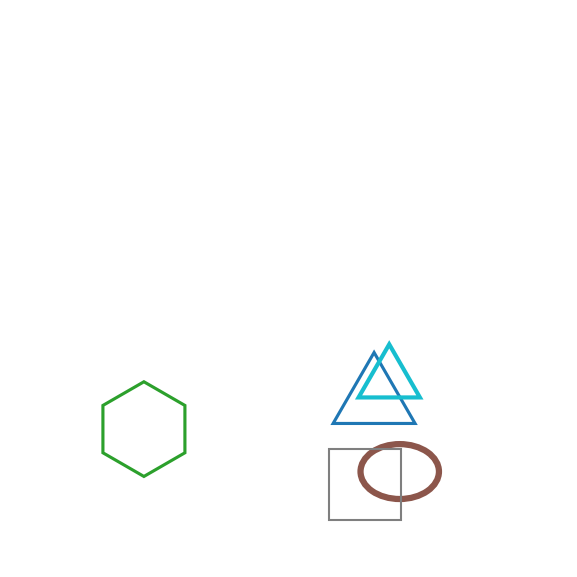[{"shape": "triangle", "thickness": 1.5, "radius": 0.41, "center": [0.648, 0.307]}, {"shape": "hexagon", "thickness": 1.5, "radius": 0.41, "center": [0.249, 0.256]}, {"shape": "oval", "thickness": 3, "radius": 0.34, "center": [0.692, 0.183]}, {"shape": "square", "thickness": 1, "radius": 0.31, "center": [0.632, 0.16]}, {"shape": "triangle", "thickness": 2, "radius": 0.31, "center": [0.674, 0.342]}]